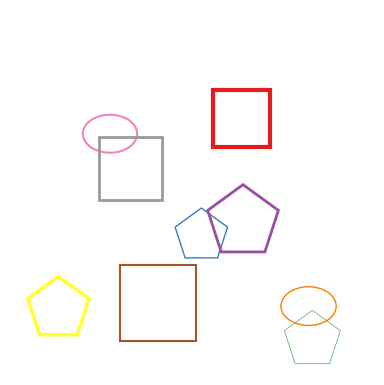[{"shape": "square", "thickness": 3, "radius": 0.36, "center": [0.627, 0.692]}, {"shape": "pentagon", "thickness": 1, "radius": 0.36, "center": [0.523, 0.388]}, {"shape": "pentagon", "thickness": 0.5, "radius": 0.38, "center": [0.811, 0.118]}, {"shape": "pentagon", "thickness": 2, "radius": 0.48, "center": [0.631, 0.424]}, {"shape": "oval", "thickness": 1, "radius": 0.36, "center": [0.801, 0.205]}, {"shape": "pentagon", "thickness": 2.5, "radius": 0.42, "center": [0.152, 0.198]}, {"shape": "square", "thickness": 1.5, "radius": 0.49, "center": [0.411, 0.214]}, {"shape": "oval", "thickness": 1.5, "radius": 0.35, "center": [0.286, 0.653]}, {"shape": "square", "thickness": 2, "radius": 0.41, "center": [0.339, 0.564]}]